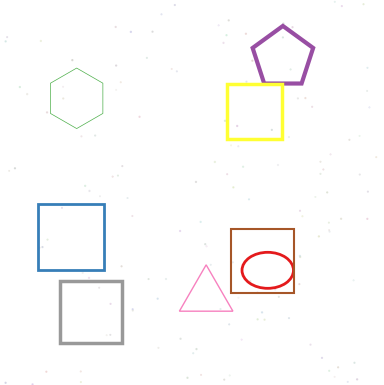[{"shape": "oval", "thickness": 2, "radius": 0.33, "center": [0.695, 0.298]}, {"shape": "square", "thickness": 2, "radius": 0.43, "center": [0.185, 0.385]}, {"shape": "hexagon", "thickness": 0.5, "radius": 0.39, "center": [0.199, 0.745]}, {"shape": "pentagon", "thickness": 3, "radius": 0.41, "center": [0.735, 0.85]}, {"shape": "square", "thickness": 2.5, "radius": 0.36, "center": [0.661, 0.711]}, {"shape": "square", "thickness": 1.5, "radius": 0.41, "center": [0.681, 0.322]}, {"shape": "triangle", "thickness": 1, "radius": 0.4, "center": [0.535, 0.232]}, {"shape": "square", "thickness": 2.5, "radius": 0.4, "center": [0.237, 0.189]}]